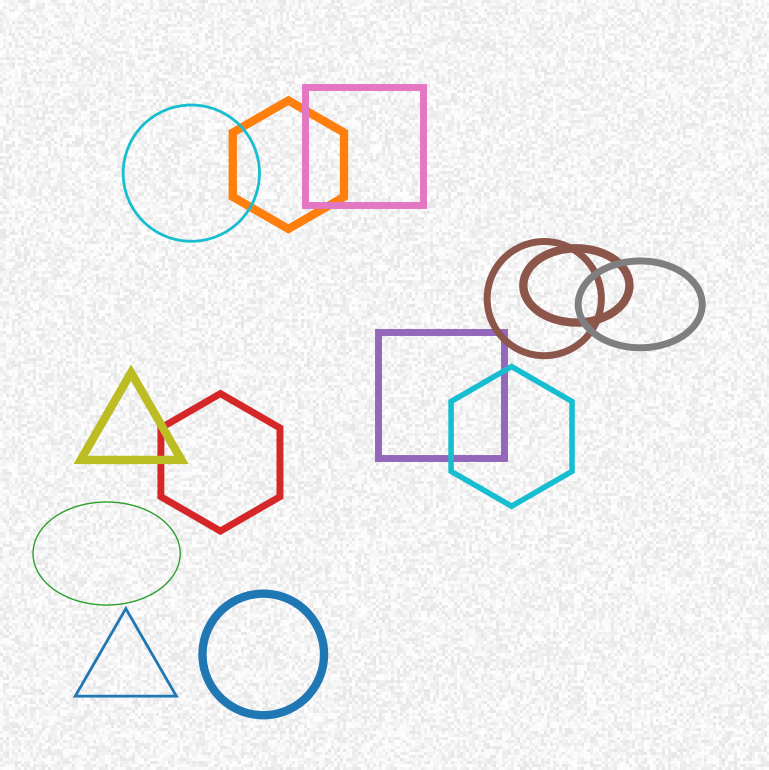[{"shape": "triangle", "thickness": 1, "radius": 0.38, "center": [0.163, 0.134]}, {"shape": "circle", "thickness": 3, "radius": 0.39, "center": [0.342, 0.15]}, {"shape": "hexagon", "thickness": 3, "radius": 0.42, "center": [0.375, 0.786]}, {"shape": "oval", "thickness": 0.5, "radius": 0.48, "center": [0.138, 0.281]}, {"shape": "hexagon", "thickness": 2.5, "radius": 0.45, "center": [0.286, 0.4]}, {"shape": "square", "thickness": 2.5, "radius": 0.41, "center": [0.573, 0.487]}, {"shape": "circle", "thickness": 2.5, "radius": 0.37, "center": [0.707, 0.612]}, {"shape": "oval", "thickness": 3, "radius": 0.34, "center": [0.749, 0.629]}, {"shape": "square", "thickness": 2.5, "radius": 0.38, "center": [0.473, 0.811]}, {"shape": "oval", "thickness": 2.5, "radius": 0.4, "center": [0.831, 0.605]}, {"shape": "triangle", "thickness": 3, "radius": 0.38, "center": [0.17, 0.44]}, {"shape": "hexagon", "thickness": 2, "radius": 0.45, "center": [0.664, 0.433]}, {"shape": "circle", "thickness": 1, "radius": 0.44, "center": [0.248, 0.775]}]